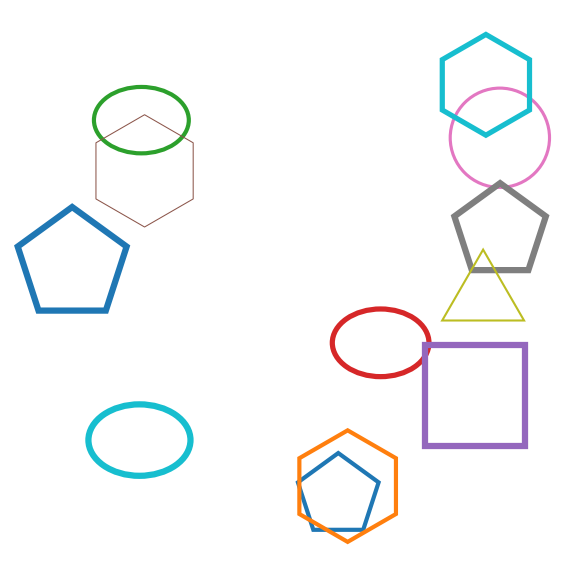[{"shape": "pentagon", "thickness": 3, "radius": 0.5, "center": [0.125, 0.542]}, {"shape": "pentagon", "thickness": 2, "radius": 0.37, "center": [0.586, 0.141]}, {"shape": "hexagon", "thickness": 2, "radius": 0.48, "center": [0.602, 0.157]}, {"shape": "oval", "thickness": 2, "radius": 0.41, "center": [0.245, 0.791]}, {"shape": "oval", "thickness": 2.5, "radius": 0.42, "center": [0.659, 0.406]}, {"shape": "square", "thickness": 3, "radius": 0.43, "center": [0.822, 0.314]}, {"shape": "hexagon", "thickness": 0.5, "radius": 0.49, "center": [0.25, 0.703]}, {"shape": "circle", "thickness": 1.5, "radius": 0.43, "center": [0.866, 0.761]}, {"shape": "pentagon", "thickness": 3, "radius": 0.42, "center": [0.866, 0.599]}, {"shape": "triangle", "thickness": 1, "radius": 0.41, "center": [0.837, 0.485]}, {"shape": "oval", "thickness": 3, "radius": 0.44, "center": [0.241, 0.237]}, {"shape": "hexagon", "thickness": 2.5, "radius": 0.44, "center": [0.841, 0.852]}]